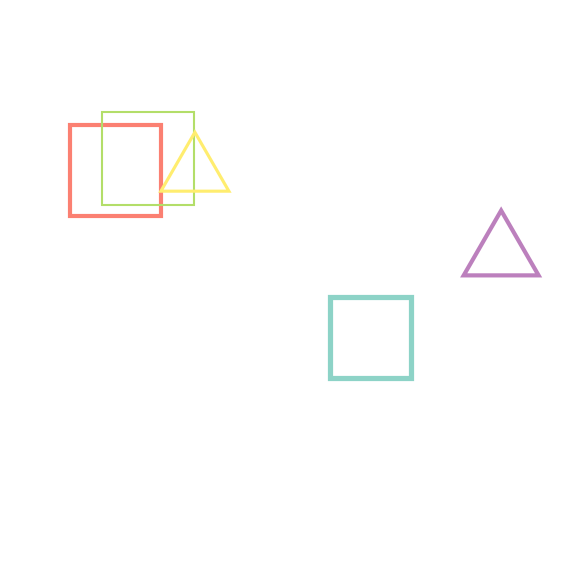[{"shape": "square", "thickness": 2.5, "radius": 0.35, "center": [0.642, 0.415]}, {"shape": "square", "thickness": 2, "radius": 0.39, "center": [0.2, 0.703]}, {"shape": "square", "thickness": 1, "radius": 0.4, "center": [0.257, 0.724]}, {"shape": "triangle", "thickness": 2, "radius": 0.37, "center": [0.868, 0.56]}, {"shape": "triangle", "thickness": 1.5, "radius": 0.34, "center": [0.337, 0.702]}]